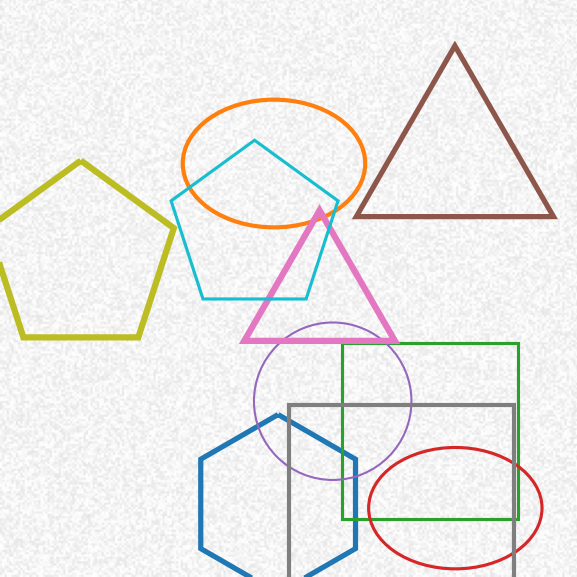[{"shape": "hexagon", "thickness": 2.5, "radius": 0.77, "center": [0.482, 0.127]}, {"shape": "oval", "thickness": 2, "radius": 0.79, "center": [0.474, 0.716]}, {"shape": "square", "thickness": 1.5, "radius": 0.76, "center": [0.745, 0.253]}, {"shape": "oval", "thickness": 1.5, "radius": 0.75, "center": [0.788, 0.119]}, {"shape": "circle", "thickness": 1, "radius": 0.68, "center": [0.576, 0.304]}, {"shape": "triangle", "thickness": 2.5, "radius": 0.99, "center": [0.788, 0.723]}, {"shape": "triangle", "thickness": 3, "radius": 0.75, "center": [0.553, 0.484]}, {"shape": "square", "thickness": 2, "radius": 0.97, "center": [0.696, 0.103]}, {"shape": "pentagon", "thickness": 3, "radius": 0.85, "center": [0.14, 0.552]}, {"shape": "pentagon", "thickness": 1.5, "radius": 0.76, "center": [0.441, 0.604]}]